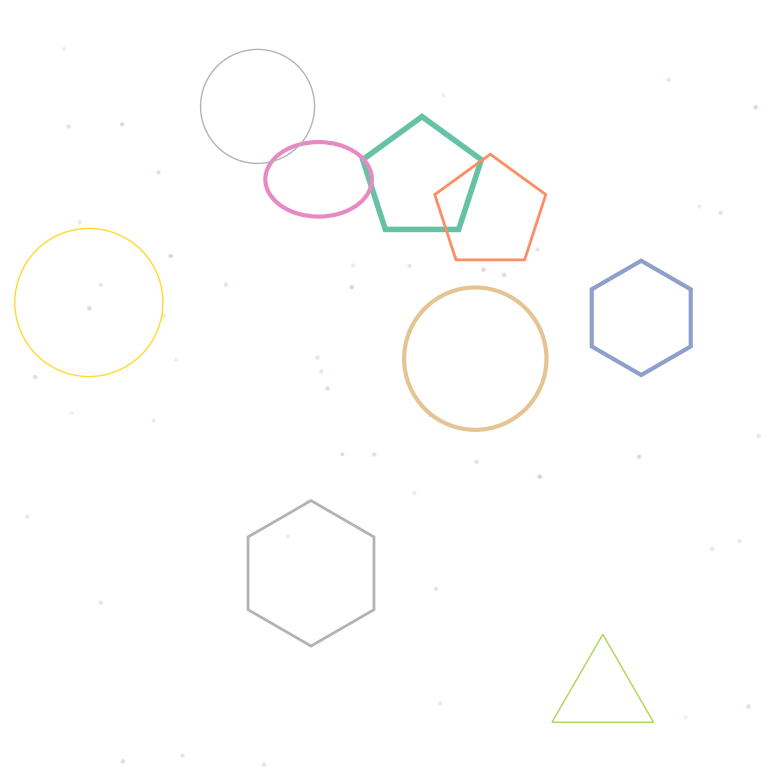[{"shape": "pentagon", "thickness": 2, "radius": 0.41, "center": [0.548, 0.768]}, {"shape": "pentagon", "thickness": 1, "radius": 0.38, "center": [0.637, 0.724]}, {"shape": "hexagon", "thickness": 1.5, "radius": 0.37, "center": [0.833, 0.587]}, {"shape": "oval", "thickness": 1.5, "radius": 0.35, "center": [0.414, 0.767]}, {"shape": "triangle", "thickness": 0.5, "radius": 0.38, "center": [0.783, 0.1]}, {"shape": "circle", "thickness": 0.5, "radius": 0.48, "center": [0.115, 0.607]}, {"shape": "circle", "thickness": 1.5, "radius": 0.46, "center": [0.617, 0.534]}, {"shape": "hexagon", "thickness": 1, "radius": 0.47, "center": [0.404, 0.255]}, {"shape": "circle", "thickness": 0.5, "radius": 0.37, "center": [0.335, 0.862]}]